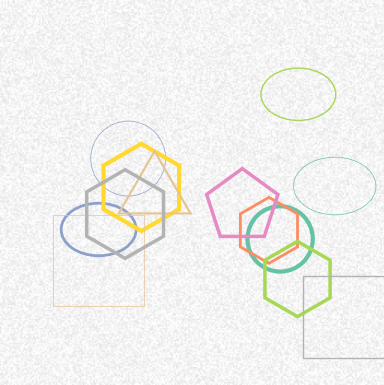[{"shape": "oval", "thickness": 0.5, "radius": 0.53, "center": [0.869, 0.517]}, {"shape": "circle", "thickness": 3, "radius": 0.42, "center": [0.728, 0.379]}, {"shape": "hexagon", "thickness": 2, "radius": 0.43, "center": [0.699, 0.402]}, {"shape": "circle", "thickness": 0.5, "radius": 0.49, "center": [0.333, 0.588]}, {"shape": "oval", "thickness": 2, "radius": 0.49, "center": [0.256, 0.404]}, {"shape": "pentagon", "thickness": 2.5, "radius": 0.49, "center": [0.629, 0.465]}, {"shape": "oval", "thickness": 1, "radius": 0.49, "center": [0.775, 0.755]}, {"shape": "hexagon", "thickness": 2.5, "radius": 0.49, "center": [0.773, 0.275]}, {"shape": "hexagon", "thickness": 3, "radius": 0.57, "center": [0.367, 0.513]}, {"shape": "triangle", "thickness": 1.5, "radius": 0.54, "center": [0.401, 0.499]}, {"shape": "square", "thickness": 0.5, "radius": 0.59, "center": [0.256, 0.323]}, {"shape": "hexagon", "thickness": 2.5, "radius": 0.58, "center": [0.325, 0.444]}, {"shape": "square", "thickness": 1, "radius": 0.53, "center": [0.893, 0.177]}]